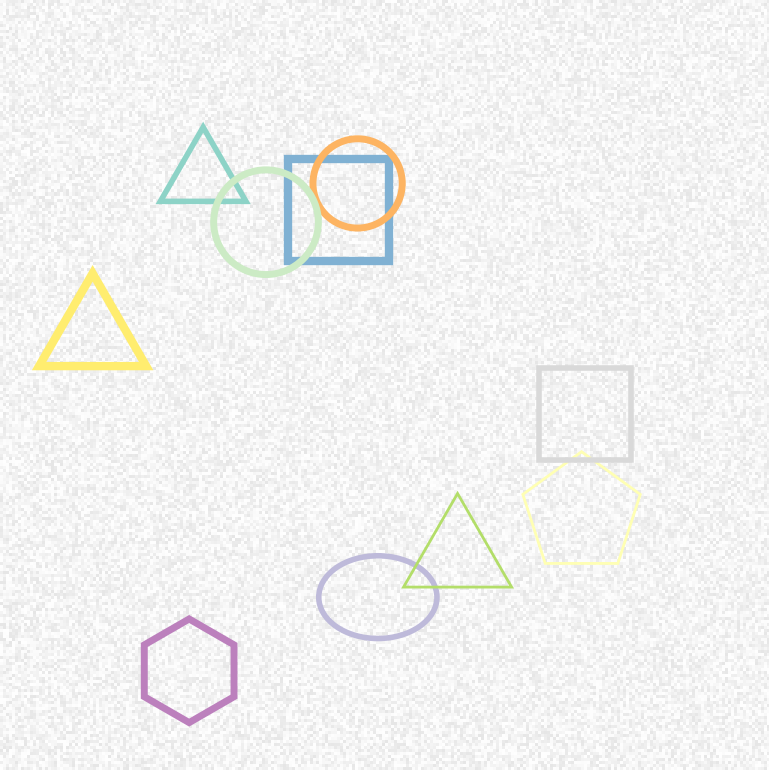[{"shape": "triangle", "thickness": 2, "radius": 0.32, "center": [0.264, 0.771]}, {"shape": "pentagon", "thickness": 1, "radius": 0.4, "center": [0.755, 0.333]}, {"shape": "oval", "thickness": 2, "radius": 0.38, "center": [0.491, 0.224]}, {"shape": "square", "thickness": 3, "radius": 0.33, "center": [0.44, 0.727]}, {"shape": "circle", "thickness": 2.5, "radius": 0.29, "center": [0.464, 0.762]}, {"shape": "triangle", "thickness": 1, "radius": 0.41, "center": [0.594, 0.278]}, {"shape": "square", "thickness": 2, "radius": 0.3, "center": [0.76, 0.462]}, {"shape": "hexagon", "thickness": 2.5, "radius": 0.34, "center": [0.246, 0.129]}, {"shape": "circle", "thickness": 2.5, "radius": 0.34, "center": [0.345, 0.711]}, {"shape": "triangle", "thickness": 3, "radius": 0.4, "center": [0.12, 0.565]}]